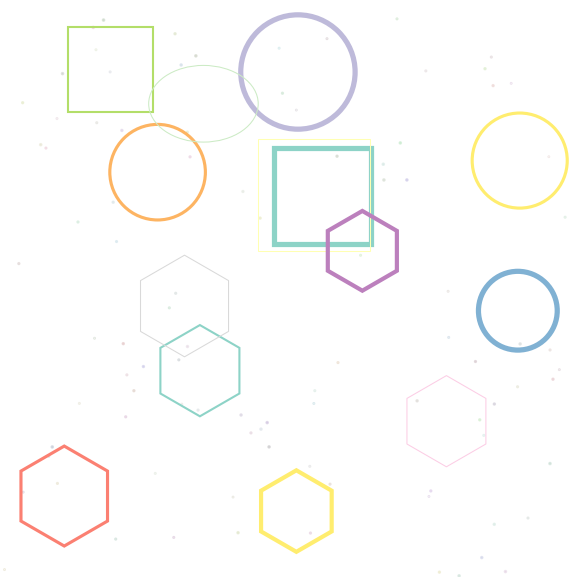[{"shape": "square", "thickness": 2.5, "radius": 0.42, "center": [0.558, 0.66]}, {"shape": "hexagon", "thickness": 1, "radius": 0.4, "center": [0.346, 0.357]}, {"shape": "square", "thickness": 0.5, "radius": 0.48, "center": [0.544, 0.661]}, {"shape": "circle", "thickness": 2.5, "radius": 0.5, "center": [0.516, 0.874]}, {"shape": "hexagon", "thickness": 1.5, "radius": 0.43, "center": [0.111, 0.14]}, {"shape": "circle", "thickness": 2.5, "radius": 0.34, "center": [0.897, 0.461]}, {"shape": "circle", "thickness": 1.5, "radius": 0.41, "center": [0.273, 0.701]}, {"shape": "square", "thickness": 1, "radius": 0.37, "center": [0.192, 0.878]}, {"shape": "hexagon", "thickness": 0.5, "radius": 0.39, "center": [0.773, 0.27]}, {"shape": "hexagon", "thickness": 0.5, "radius": 0.44, "center": [0.32, 0.469]}, {"shape": "hexagon", "thickness": 2, "radius": 0.35, "center": [0.627, 0.565]}, {"shape": "oval", "thickness": 0.5, "radius": 0.47, "center": [0.352, 0.819]}, {"shape": "circle", "thickness": 1.5, "radius": 0.41, "center": [0.9, 0.721]}, {"shape": "hexagon", "thickness": 2, "radius": 0.35, "center": [0.513, 0.114]}]